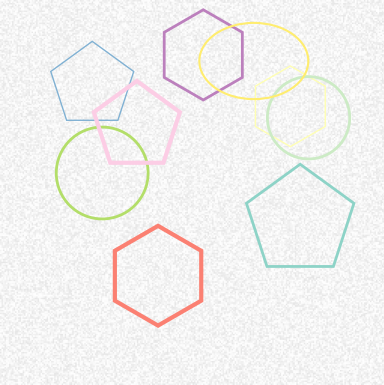[{"shape": "pentagon", "thickness": 2, "radius": 0.73, "center": [0.78, 0.427]}, {"shape": "hexagon", "thickness": 1, "radius": 0.52, "center": [0.754, 0.724]}, {"shape": "hexagon", "thickness": 3, "radius": 0.65, "center": [0.411, 0.284]}, {"shape": "pentagon", "thickness": 1, "radius": 0.57, "center": [0.24, 0.779]}, {"shape": "circle", "thickness": 2, "radius": 0.6, "center": [0.265, 0.551]}, {"shape": "pentagon", "thickness": 3, "radius": 0.59, "center": [0.355, 0.672]}, {"shape": "hexagon", "thickness": 2, "radius": 0.59, "center": [0.528, 0.857]}, {"shape": "circle", "thickness": 2, "radius": 0.53, "center": [0.801, 0.694]}, {"shape": "oval", "thickness": 1.5, "radius": 0.71, "center": [0.659, 0.842]}]